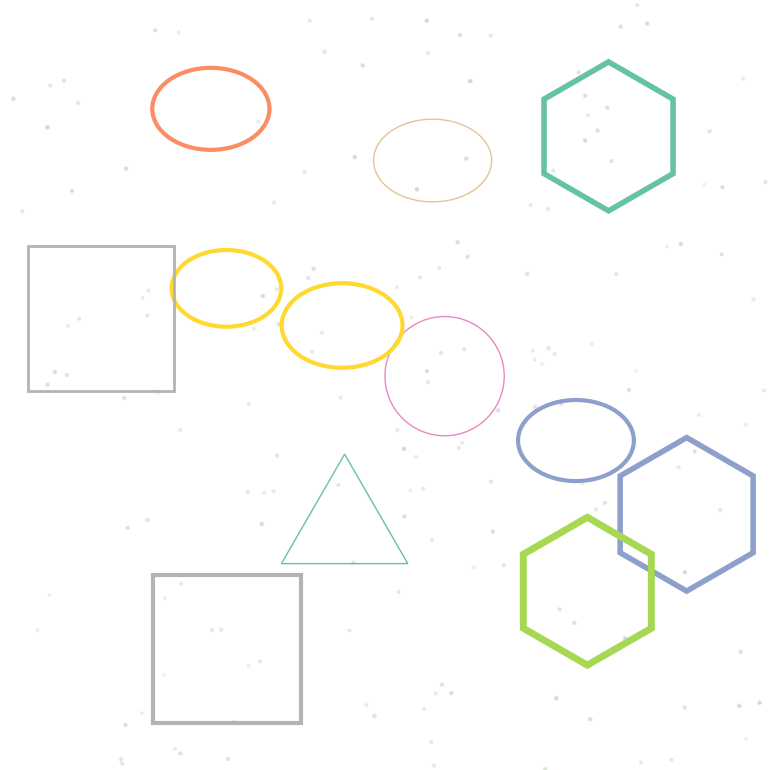[{"shape": "triangle", "thickness": 0.5, "radius": 0.47, "center": [0.448, 0.315]}, {"shape": "hexagon", "thickness": 2, "radius": 0.48, "center": [0.79, 0.823]}, {"shape": "oval", "thickness": 1.5, "radius": 0.38, "center": [0.274, 0.859]}, {"shape": "oval", "thickness": 1.5, "radius": 0.38, "center": [0.748, 0.428]}, {"shape": "hexagon", "thickness": 2, "radius": 0.5, "center": [0.892, 0.332]}, {"shape": "circle", "thickness": 0.5, "radius": 0.39, "center": [0.577, 0.511]}, {"shape": "hexagon", "thickness": 2.5, "radius": 0.48, "center": [0.763, 0.232]}, {"shape": "oval", "thickness": 1.5, "radius": 0.36, "center": [0.294, 0.626]}, {"shape": "oval", "thickness": 1.5, "radius": 0.39, "center": [0.444, 0.577]}, {"shape": "oval", "thickness": 0.5, "radius": 0.38, "center": [0.562, 0.792]}, {"shape": "square", "thickness": 1, "radius": 0.47, "center": [0.131, 0.586]}, {"shape": "square", "thickness": 1.5, "radius": 0.48, "center": [0.295, 0.157]}]